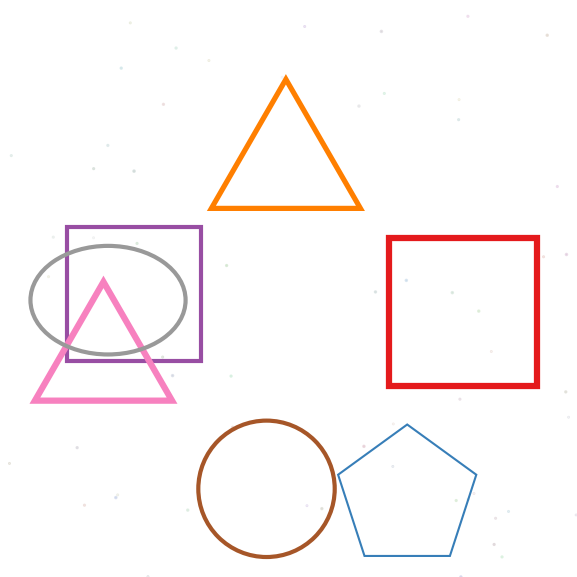[{"shape": "square", "thickness": 3, "radius": 0.64, "center": [0.802, 0.459]}, {"shape": "pentagon", "thickness": 1, "radius": 0.63, "center": [0.705, 0.138]}, {"shape": "square", "thickness": 2, "radius": 0.58, "center": [0.232, 0.49]}, {"shape": "triangle", "thickness": 2.5, "radius": 0.75, "center": [0.495, 0.713]}, {"shape": "circle", "thickness": 2, "radius": 0.59, "center": [0.461, 0.153]}, {"shape": "triangle", "thickness": 3, "radius": 0.69, "center": [0.179, 0.374]}, {"shape": "oval", "thickness": 2, "radius": 0.67, "center": [0.187, 0.479]}]